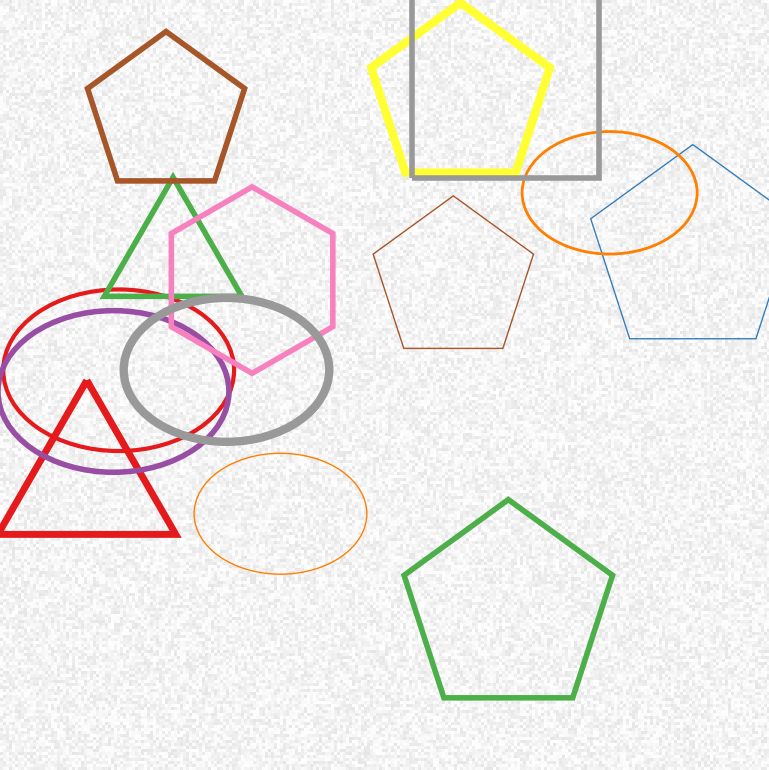[{"shape": "oval", "thickness": 1.5, "radius": 0.75, "center": [0.154, 0.519]}, {"shape": "triangle", "thickness": 2.5, "radius": 0.67, "center": [0.113, 0.373]}, {"shape": "pentagon", "thickness": 0.5, "radius": 0.7, "center": [0.9, 0.673]}, {"shape": "triangle", "thickness": 2, "radius": 0.52, "center": [0.225, 0.667]}, {"shape": "pentagon", "thickness": 2, "radius": 0.71, "center": [0.66, 0.209]}, {"shape": "oval", "thickness": 2, "radius": 0.75, "center": [0.147, 0.492]}, {"shape": "oval", "thickness": 0.5, "radius": 0.56, "center": [0.364, 0.333]}, {"shape": "oval", "thickness": 1, "radius": 0.57, "center": [0.792, 0.75]}, {"shape": "pentagon", "thickness": 3, "radius": 0.61, "center": [0.598, 0.875]}, {"shape": "pentagon", "thickness": 2, "radius": 0.54, "center": [0.216, 0.852]}, {"shape": "pentagon", "thickness": 0.5, "radius": 0.55, "center": [0.589, 0.636]}, {"shape": "hexagon", "thickness": 2, "radius": 0.61, "center": [0.327, 0.636]}, {"shape": "oval", "thickness": 3, "radius": 0.67, "center": [0.294, 0.52]}, {"shape": "square", "thickness": 2, "radius": 0.61, "center": [0.657, 0.889]}]